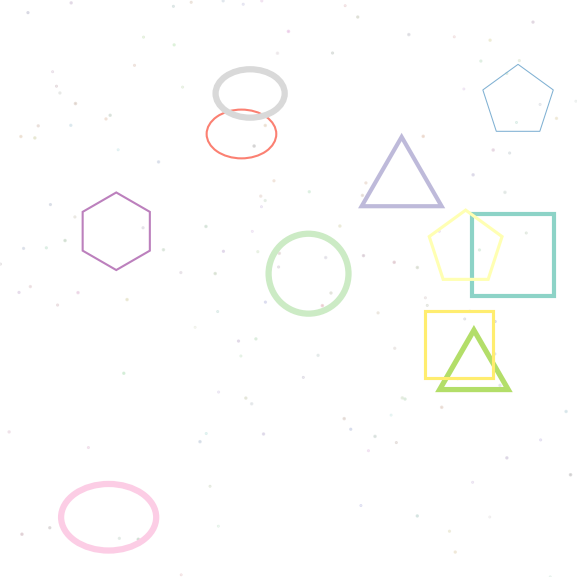[{"shape": "square", "thickness": 2, "radius": 0.36, "center": [0.888, 0.557]}, {"shape": "pentagon", "thickness": 1.5, "radius": 0.33, "center": [0.806, 0.569]}, {"shape": "triangle", "thickness": 2, "radius": 0.4, "center": [0.695, 0.682]}, {"shape": "oval", "thickness": 1, "radius": 0.3, "center": [0.418, 0.767]}, {"shape": "pentagon", "thickness": 0.5, "radius": 0.32, "center": [0.897, 0.824]}, {"shape": "triangle", "thickness": 2.5, "radius": 0.34, "center": [0.821, 0.359]}, {"shape": "oval", "thickness": 3, "radius": 0.41, "center": [0.188, 0.103]}, {"shape": "oval", "thickness": 3, "radius": 0.3, "center": [0.433, 0.837]}, {"shape": "hexagon", "thickness": 1, "radius": 0.34, "center": [0.201, 0.599]}, {"shape": "circle", "thickness": 3, "radius": 0.35, "center": [0.534, 0.525]}, {"shape": "square", "thickness": 1.5, "radius": 0.29, "center": [0.795, 0.402]}]